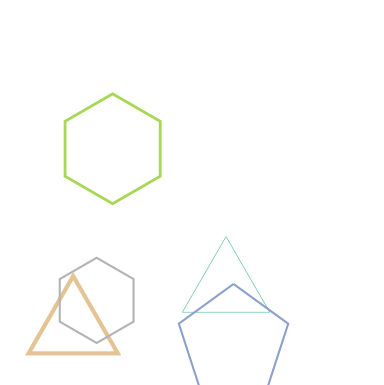[{"shape": "triangle", "thickness": 0.5, "radius": 0.66, "center": [0.587, 0.255]}, {"shape": "pentagon", "thickness": 1.5, "radius": 0.75, "center": [0.607, 0.113]}, {"shape": "hexagon", "thickness": 2, "radius": 0.71, "center": [0.293, 0.614]}, {"shape": "triangle", "thickness": 3, "radius": 0.67, "center": [0.19, 0.149]}, {"shape": "hexagon", "thickness": 1.5, "radius": 0.55, "center": [0.251, 0.22]}]